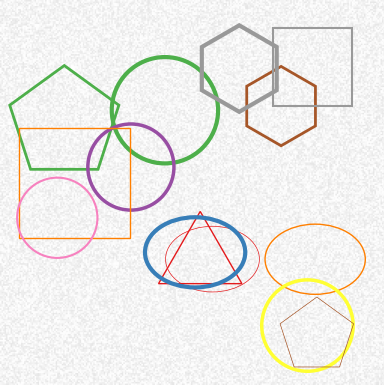[{"shape": "triangle", "thickness": 1, "radius": 0.63, "center": [0.52, 0.326]}, {"shape": "oval", "thickness": 0.5, "radius": 0.61, "center": [0.552, 0.327]}, {"shape": "oval", "thickness": 3, "radius": 0.65, "center": [0.507, 0.345]}, {"shape": "circle", "thickness": 3, "radius": 0.69, "center": [0.428, 0.714]}, {"shape": "pentagon", "thickness": 2, "radius": 0.74, "center": [0.167, 0.681]}, {"shape": "circle", "thickness": 2.5, "radius": 0.56, "center": [0.34, 0.566]}, {"shape": "square", "thickness": 1, "radius": 0.72, "center": [0.193, 0.525]}, {"shape": "oval", "thickness": 1, "radius": 0.65, "center": [0.819, 0.327]}, {"shape": "circle", "thickness": 2.5, "radius": 0.59, "center": [0.799, 0.154]}, {"shape": "hexagon", "thickness": 2, "radius": 0.52, "center": [0.73, 0.724]}, {"shape": "pentagon", "thickness": 0.5, "radius": 0.5, "center": [0.823, 0.128]}, {"shape": "circle", "thickness": 1.5, "radius": 0.52, "center": [0.149, 0.434]}, {"shape": "hexagon", "thickness": 3, "radius": 0.56, "center": [0.621, 0.822]}, {"shape": "square", "thickness": 1.5, "radius": 0.51, "center": [0.812, 0.826]}]